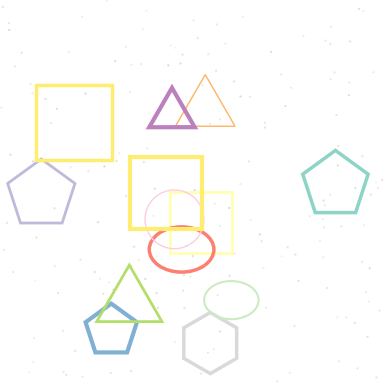[{"shape": "pentagon", "thickness": 2.5, "radius": 0.45, "center": [0.871, 0.52]}, {"shape": "square", "thickness": 2, "radius": 0.4, "center": [0.522, 0.422]}, {"shape": "pentagon", "thickness": 2, "radius": 0.46, "center": [0.107, 0.495]}, {"shape": "oval", "thickness": 2.5, "radius": 0.42, "center": [0.472, 0.352]}, {"shape": "pentagon", "thickness": 3, "radius": 0.35, "center": [0.289, 0.141]}, {"shape": "triangle", "thickness": 1, "radius": 0.45, "center": [0.533, 0.717]}, {"shape": "triangle", "thickness": 2, "radius": 0.49, "center": [0.336, 0.214]}, {"shape": "circle", "thickness": 1, "radius": 0.38, "center": [0.453, 0.43]}, {"shape": "hexagon", "thickness": 2.5, "radius": 0.4, "center": [0.546, 0.109]}, {"shape": "triangle", "thickness": 3, "radius": 0.34, "center": [0.447, 0.704]}, {"shape": "oval", "thickness": 1.5, "radius": 0.35, "center": [0.601, 0.22]}, {"shape": "square", "thickness": 2.5, "radius": 0.49, "center": [0.192, 0.682]}, {"shape": "square", "thickness": 3, "radius": 0.47, "center": [0.432, 0.499]}]